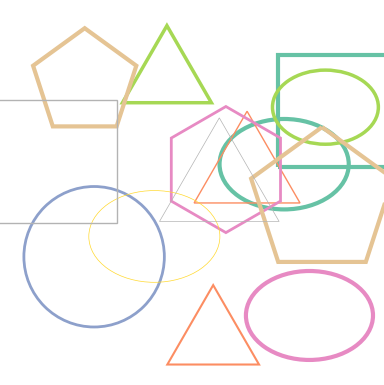[{"shape": "square", "thickness": 3, "radius": 0.73, "center": [0.867, 0.711]}, {"shape": "oval", "thickness": 3, "radius": 0.84, "center": [0.738, 0.574]}, {"shape": "triangle", "thickness": 1.5, "radius": 0.69, "center": [0.554, 0.122]}, {"shape": "triangle", "thickness": 1, "radius": 0.79, "center": [0.642, 0.552]}, {"shape": "circle", "thickness": 2, "radius": 0.91, "center": [0.244, 0.333]}, {"shape": "hexagon", "thickness": 2, "radius": 0.82, "center": [0.587, 0.56]}, {"shape": "oval", "thickness": 3, "radius": 0.83, "center": [0.804, 0.181]}, {"shape": "oval", "thickness": 2.5, "radius": 0.69, "center": [0.845, 0.722]}, {"shape": "triangle", "thickness": 2.5, "radius": 0.67, "center": [0.434, 0.8]}, {"shape": "oval", "thickness": 0.5, "radius": 0.85, "center": [0.401, 0.386]}, {"shape": "pentagon", "thickness": 3, "radius": 0.7, "center": [0.22, 0.786]}, {"shape": "pentagon", "thickness": 3, "radius": 0.97, "center": [0.836, 0.476]}, {"shape": "triangle", "thickness": 0.5, "radius": 0.9, "center": [0.57, 0.514]}, {"shape": "square", "thickness": 1, "radius": 0.8, "center": [0.145, 0.58]}]